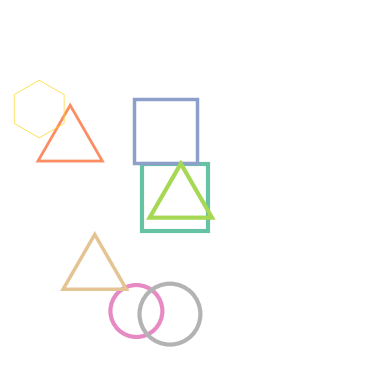[{"shape": "square", "thickness": 3, "radius": 0.43, "center": [0.455, 0.487]}, {"shape": "triangle", "thickness": 2, "radius": 0.48, "center": [0.182, 0.63]}, {"shape": "square", "thickness": 2.5, "radius": 0.41, "center": [0.43, 0.66]}, {"shape": "circle", "thickness": 3, "radius": 0.34, "center": [0.354, 0.192]}, {"shape": "triangle", "thickness": 3, "radius": 0.47, "center": [0.47, 0.481]}, {"shape": "hexagon", "thickness": 0.5, "radius": 0.37, "center": [0.102, 0.717]}, {"shape": "triangle", "thickness": 2.5, "radius": 0.47, "center": [0.246, 0.296]}, {"shape": "circle", "thickness": 3, "radius": 0.4, "center": [0.441, 0.184]}]